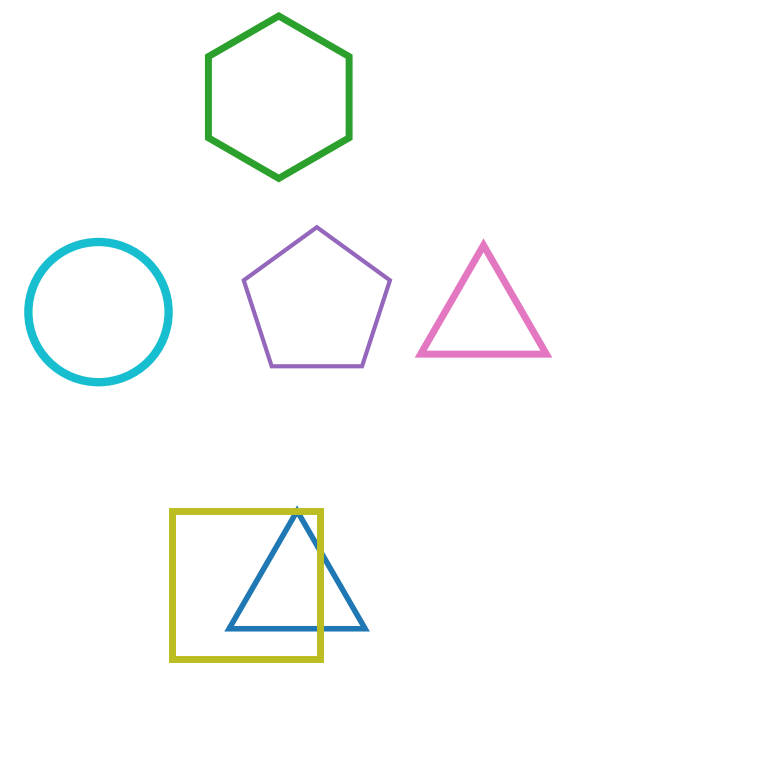[{"shape": "triangle", "thickness": 2, "radius": 0.51, "center": [0.386, 0.234]}, {"shape": "hexagon", "thickness": 2.5, "radius": 0.53, "center": [0.362, 0.874]}, {"shape": "pentagon", "thickness": 1.5, "radius": 0.5, "center": [0.411, 0.605]}, {"shape": "triangle", "thickness": 2.5, "radius": 0.47, "center": [0.628, 0.587]}, {"shape": "square", "thickness": 2.5, "radius": 0.48, "center": [0.32, 0.24]}, {"shape": "circle", "thickness": 3, "radius": 0.46, "center": [0.128, 0.595]}]